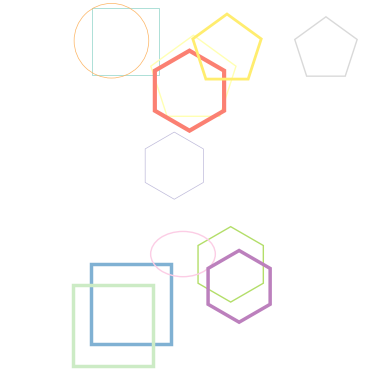[{"shape": "square", "thickness": 0.5, "radius": 0.44, "center": [0.325, 0.892]}, {"shape": "pentagon", "thickness": 1, "radius": 0.58, "center": [0.502, 0.792]}, {"shape": "hexagon", "thickness": 0.5, "radius": 0.44, "center": [0.453, 0.57]}, {"shape": "hexagon", "thickness": 3, "radius": 0.52, "center": [0.492, 0.764]}, {"shape": "square", "thickness": 2.5, "radius": 0.52, "center": [0.339, 0.211]}, {"shape": "circle", "thickness": 0.5, "radius": 0.48, "center": [0.289, 0.894]}, {"shape": "hexagon", "thickness": 1, "radius": 0.49, "center": [0.599, 0.313]}, {"shape": "oval", "thickness": 1, "radius": 0.42, "center": [0.475, 0.34]}, {"shape": "pentagon", "thickness": 1, "radius": 0.43, "center": [0.847, 0.871]}, {"shape": "hexagon", "thickness": 2.5, "radius": 0.47, "center": [0.621, 0.256]}, {"shape": "square", "thickness": 2.5, "radius": 0.52, "center": [0.293, 0.155]}, {"shape": "pentagon", "thickness": 2, "radius": 0.47, "center": [0.59, 0.87]}]